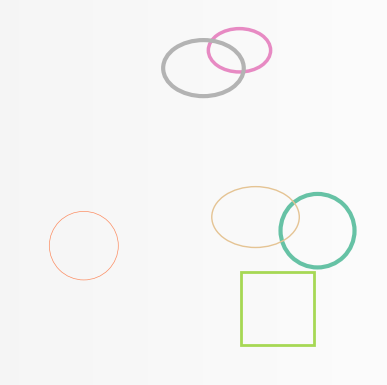[{"shape": "circle", "thickness": 3, "radius": 0.48, "center": [0.819, 0.401]}, {"shape": "circle", "thickness": 0.5, "radius": 0.45, "center": [0.216, 0.362]}, {"shape": "oval", "thickness": 2.5, "radius": 0.4, "center": [0.618, 0.869]}, {"shape": "square", "thickness": 2, "radius": 0.47, "center": [0.716, 0.197]}, {"shape": "oval", "thickness": 1, "radius": 0.56, "center": [0.659, 0.436]}, {"shape": "oval", "thickness": 3, "radius": 0.52, "center": [0.525, 0.823]}]